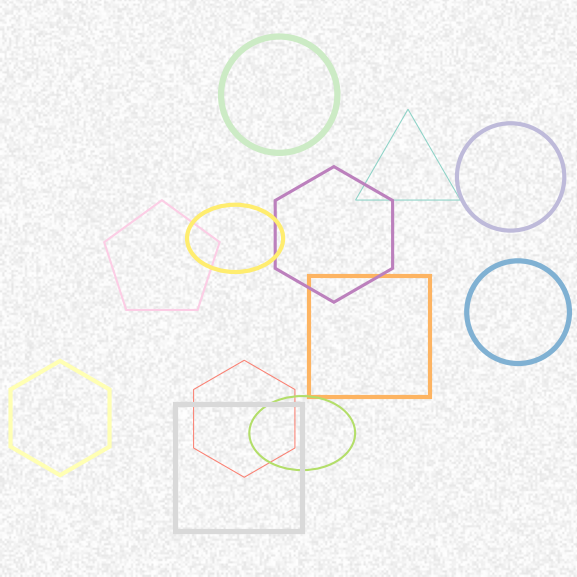[{"shape": "triangle", "thickness": 0.5, "radius": 0.52, "center": [0.706, 0.705]}, {"shape": "hexagon", "thickness": 2, "radius": 0.49, "center": [0.104, 0.275]}, {"shape": "circle", "thickness": 2, "radius": 0.46, "center": [0.884, 0.693]}, {"shape": "hexagon", "thickness": 0.5, "radius": 0.51, "center": [0.423, 0.274]}, {"shape": "circle", "thickness": 2.5, "radius": 0.44, "center": [0.897, 0.459]}, {"shape": "square", "thickness": 2, "radius": 0.53, "center": [0.639, 0.417]}, {"shape": "oval", "thickness": 1, "radius": 0.46, "center": [0.523, 0.249]}, {"shape": "pentagon", "thickness": 1, "radius": 0.53, "center": [0.28, 0.547]}, {"shape": "square", "thickness": 2.5, "radius": 0.55, "center": [0.413, 0.19]}, {"shape": "hexagon", "thickness": 1.5, "radius": 0.59, "center": [0.578, 0.593]}, {"shape": "circle", "thickness": 3, "radius": 0.5, "center": [0.484, 0.835]}, {"shape": "oval", "thickness": 2, "radius": 0.42, "center": [0.407, 0.586]}]